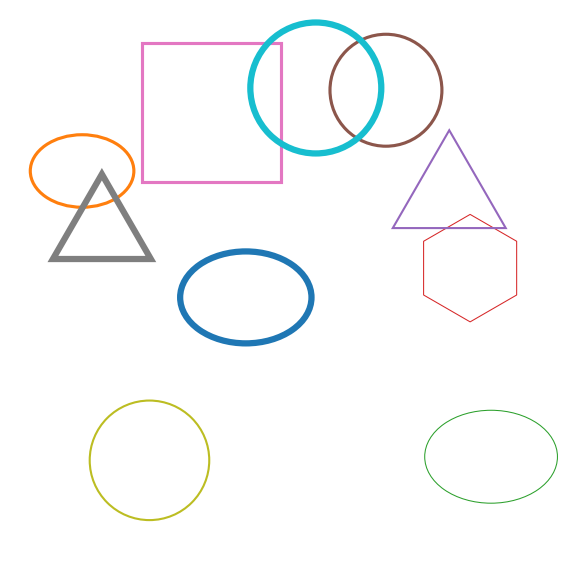[{"shape": "oval", "thickness": 3, "radius": 0.57, "center": [0.426, 0.484]}, {"shape": "oval", "thickness": 1.5, "radius": 0.45, "center": [0.142, 0.703]}, {"shape": "oval", "thickness": 0.5, "radius": 0.57, "center": [0.85, 0.208]}, {"shape": "hexagon", "thickness": 0.5, "radius": 0.47, "center": [0.814, 0.535]}, {"shape": "triangle", "thickness": 1, "radius": 0.56, "center": [0.778, 0.661]}, {"shape": "circle", "thickness": 1.5, "radius": 0.48, "center": [0.668, 0.843]}, {"shape": "square", "thickness": 1.5, "radius": 0.6, "center": [0.366, 0.804]}, {"shape": "triangle", "thickness": 3, "radius": 0.49, "center": [0.176, 0.6]}, {"shape": "circle", "thickness": 1, "radius": 0.52, "center": [0.259, 0.202]}, {"shape": "circle", "thickness": 3, "radius": 0.57, "center": [0.547, 0.847]}]